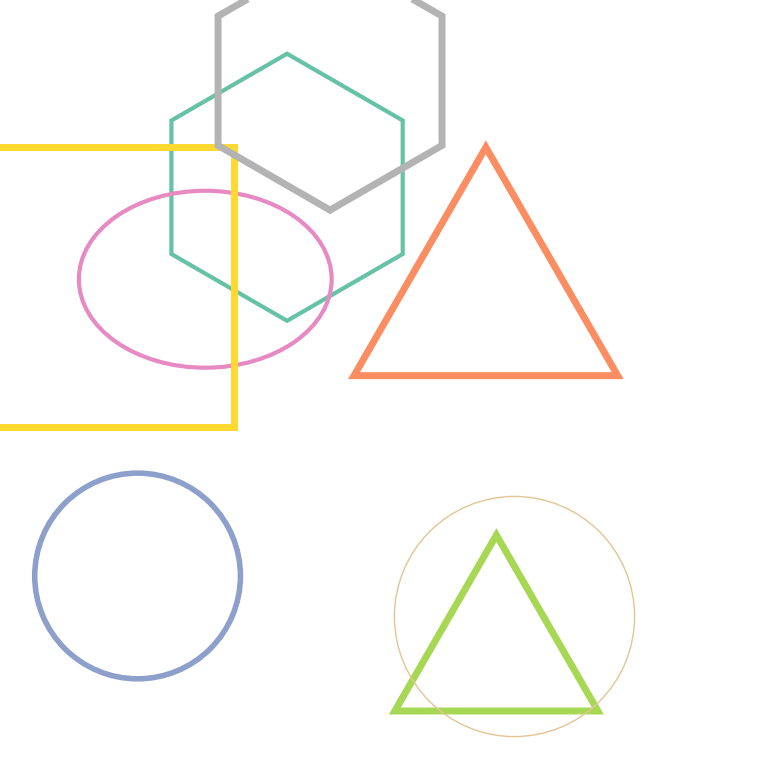[{"shape": "hexagon", "thickness": 1.5, "radius": 0.87, "center": [0.373, 0.757]}, {"shape": "triangle", "thickness": 2.5, "radius": 0.99, "center": [0.631, 0.611]}, {"shape": "circle", "thickness": 2, "radius": 0.67, "center": [0.179, 0.252]}, {"shape": "oval", "thickness": 1.5, "radius": 0.82, "center": [0.267, 0.637]}, {"shape": "triangle", "thickness": 2.5, "radius": 0.76, "center": [0.645, 0.153]}, {"shape": "square", "thickness": 2.5, "radius": 0.91, "center": [0.123, 0.627]}, {"shape": "circle", "thickness": 0.5, "radius": 0.78, "center": [0.668, 0.199]}, {"shape": "hexagon", "thickness": 2.5, "radius": 0.84, "center": [0.429, 0.895]}]